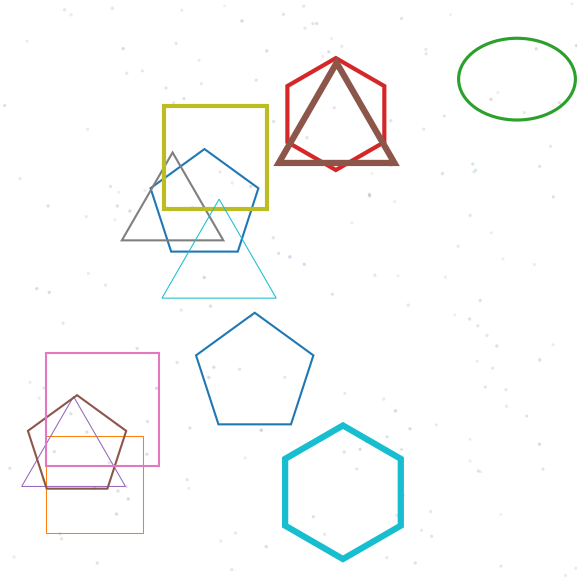[{"shape": "pentagon", "thickness": 1, "radius": 0.49, "center": [0.354, 0.643]}, {"shape": "pentagon", "thickness": 1, "radius": 0.53, "center": [0.441, 0.351]}, {"shape": "square", "thickness": 0.5, "radius": 0.42, "center": [0.163, 0.161]}, {"shape": "oval", "thickness": 1.5, "radius": 0.51, "center": [0.895, 0.862]}, {"shape": "hexagon", "thickness": 2, "radius": 0.48, "center": [0.582, 0.802]}, {"shape": "triangle", "thickness": 0.5, "radius": 0.52, "center": [0.127, 0.209]}, {"shape": "pentagon", "thickness": 1, "radius": 0.45, "center": [0.133, 0.225]}, {"shape": "triangle", "thickness": 3, "radius": 0.58, "center": [0.583, 0.775]}, {"shape": "square", "thickness": 1, "radius": 0.49, "center": [0.178, 0.29]}, {"shape": "triangle", "thickness": 1, "radius": 0.51, "center": [0.299, 0.634]}, {"shape": "square", "thickness": 2, "radius": 0.45, "center": [0.373, 0.726]}, {"shape": "hexagon", "thickness": 3, "radius": 0.58, "center": [0.594, 0.147]}, {"shape": "triangle", "thickness": 0.5, "radius": 0.57, "center": [0.379, 0.54]}]